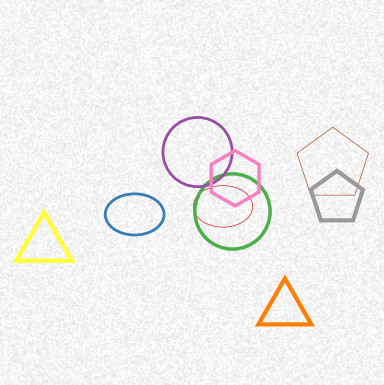[{"shape": "oval", "thickness": 0.5, "radius": 0.39, "center": [0.579, 0.464]}, {"shape": "oval", "thickness": 2, "radius": 0.38, "center": [0.35, 0.443]}, {"shape": "circle", "thickness": 2.5, "radius": 0.49, "center": [0.604, 0.451]}, {"shape": "circle", "thickness": 2, "radius": 0.45, "center": [0.513, 0.605]}, {"shape": "triangle", "thickness": 3, "radius": 0.4, "center": [0.74, 0.197]}, {"shape": "triangle", "thickness": 3, "radius": 0.42, "center": [0.115, 0.364]}, {"shape": "pentagon", "thickness": 0.5, "radius": 0.49, "center": [0.864, 0.572]}, {"shape": "hexagon", "thickness": 2.5, "radius": 0.36, "center": [0.611, 0.537]}, {"shape": "pentagon", "thickness": 3, "radius": 0.36, "center": [0.875, 0.485]}]